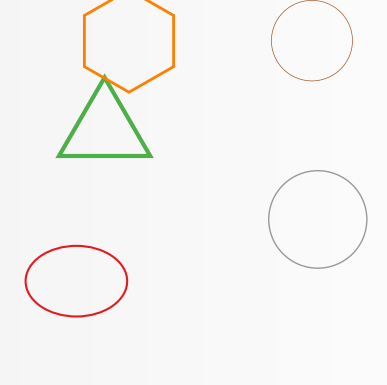[{"shape": "oval", "thickness": 1.5, "radius": 0.66, "center": [0.197, 0.27]}, {"shape": "triangle", "thickness": 3, "radius": 0.68, "center": [0.27, 0.663]}, {"shape": "hexagon", "thickness": 2, "radius": 0.66, "center": [0.333, 0.893]}, {"shape": "circle", "thickness": 0.5, "radius": 0.52, "center": [0.805, 0.894]}, {"shape": "circle", "thickness": 1, "radius": 0.63, "center": [0.82, 0.43]}]